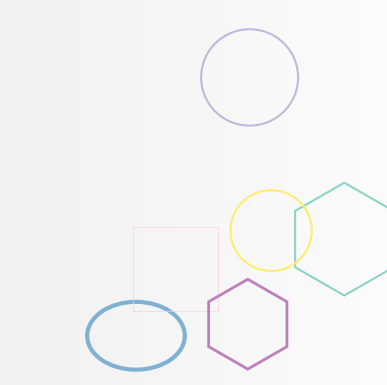[{"shape": "hexagon", "thickness": 1.5, "radius": 0.73, "center": [0.888, 0.379]}, {"shape": "circle", "thickness": 1.5, "radius": 0.63, "center": [0.644, 0.799]}, {"shape": "oval", "thickness": 3, "radius": 0.63, "center": [0.351, 0.128]}, {"shape": "square", "thickness": 0.5, "radius": 0.55, "center": [0.452, 0.302]}, {"shape": "hexagon", "thickness": 2, "radius": 0.58, "center": [0.639, 0.158]}, {"shape": "circle", "thickness": 1.5, "radius": 0.52, "center": [0.7, 0.401]}]